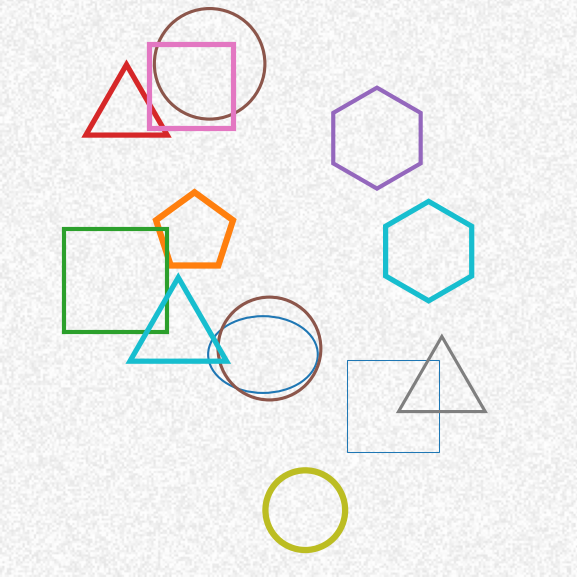[{"shape": "oval", "thickness": 1, "radius": 0.47, "center": [0.455, 0.385]}, {"shape": "square", "thickness": 0.5, "radius": 0.4, "center": [0.68, 0.296]}, {"shape": "pentagon", "thickness": 3, "radius": 0.35, "center": [0.337, 0.596]}, {"shape": "square", "thickness": 2, "radius": 0.45, "center": [0.2, 0.514]}, {"shape": "triangle", "thickness": 2.5, "radius": 0.41, "center": [0.219, 0.806]}, {"shape": "hexagon", "thickness": 2, "radius": 0.44, "center": [0.653, 0.76]}, {"shape": "circle", "thickness": 1.5, "radius": 0.48, "center": [0.363, 0.889]}, {"shape": "circle", "thickness": 1.5, "radius": 0.45, "center": [0.467, 0.396]}, {"shape": "square", "thickness": 2.5, "radius": 0.36, "center": [0.331, 0.85]}, {"shape": "triangle", "thickness": 1.5, "radius": 0.43, "center": [0.765, 0.33]}, {"shape": "circle", "thickness": 3, "radius": 0.34, "center": [0.529, 0.116]}, {"shape": "triangle", "thickness": 2.5, "radius": 0.48, "center": [0.309, 0.422]}, {"shape": "hexagon", "thickness": 2.5, "radius": 0.43, "center": [0.742, 0.564]}]